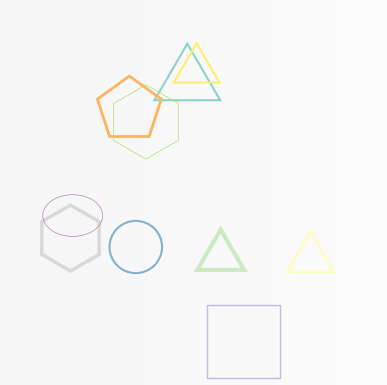[{"shape": "triangle", "thickness": 1.5, "radius": 0.49, "center": [0.483, 0.789]}, {"shape": "triangle", "thickness": 1.5, "radius": 0.35, "center": [0.802, 0.329]}, {"shape": "square", "thickness": 1, "radius": 0.48, "center": [0.629, 0.114]}, {"shape": "circle", "thickness": 1.5, "radius": 0.34, "center": [0.35, 0.358]}, {"shape": "pentagon", "thickness": 2, "radius": 0.43, "center": [0.334, 0.716]}, {"shape": "hexagon", "thickness": 0.5, "radius": 0.48, "center": [0.377, 0.683]}, {"shape": "hexagon", "thickness": 2.5, "radius": 0.43, "center": [0.182, 0.382]}, {"shape": "oval", "thickness": 0.5, "radius": 0.39, "center": [0.188, 0.44]}, {"shape": "triangle", "thickness": 3, "radius": 0.35, "center": [0.57, 0.334]}, {"shape": "triangle", "thickness": 1.5, "radius": 0.34, "center": [0.507, 0.82]}]